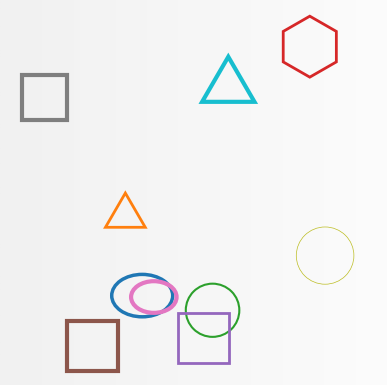[{"shape": "oval", "thickness": 2.5, "radius": 0.39, "center": [0.367, 0.232]}, {"shape": "triangle", "thickness": 2, "radius": 0.3, "center": [0.323, 0.439]}, {"shape": "circle", "thickness": 1.5, "radius": 0.35, "center": [0.549, 0.194]}, {"shape": "hexagon", "thickness": 2, "radius": 0.4, "center": [0.799, 0.879]}, {"shape": "square", "thickness": 2, "radius": 0.33, "center": [0.526, 0.122]}, {"shape": "square", "thickness": 3, "radius": 0.33, "center": [0.24, 0.101]}, {"shape": "oval", "thickness": 3, "radius": 0.29, "center": [0.397, 0.229]}, {"shape": "square", "thickness": 3, "radius": 0.29, "center": [0.115, 0.747]}, {"shape": "circle", "thickness": 0.5, "radius": 0.37, "center": [0.839, 0.336]}, {"shape": "triangle", "thickness": 3, "radius": 0.39, "center": [0.589, 0.775]}]